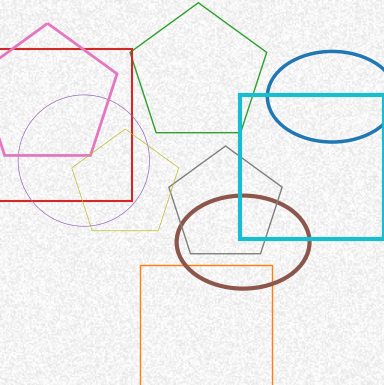[{"shape": "oval", "thickness": 2.5, "radius": 0.84, "center": [0.863, 0.749]}, {"shape": "square", "thickness": 1, "radius": 0.86, "center": [0.536, 0.14]}, {"shape": "pentagon", "thickness": 1, "radius": 0.93, "center": [0.515, 0.806]}, {"shape": "square", "thickness": 1.5, "radius": 0.99, "center": [0.147, 0.676]}, {"shape": "circle", "thickness": 0.5, "radius": 0.85, "center": [0.218, 0.583]}, {"shape": "oval", "thickness": 3, "radius": 0.86, "center": [0.631, 0.371]}, {"shape": "pentagon", "thickness": 2, "radius": 0.95, "center": [0.124, 0.75]}, {"shape": "pentagon", "thickness": 1, "radius": 0.77, "center": [0.586, 0.466]}, {"shape": "pentagon", "thickness": 0.5, "radius": 0.73, "center": [0.325, 0.519]}, {"shape": "square", "thickness": 3, "radius": 0.94, "center": [0.809, 0.567]}]